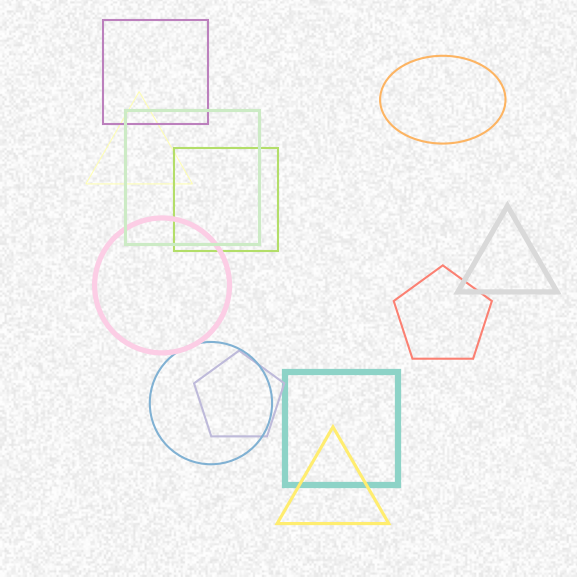[{"shape": "square", "thickness": 3, "radius": 0.49, "center": [0.592, 0.257]}, {"shape": "triangle", "thickness": 0.5, "radius": 0.53, "center": [0.241, 0.734]}, {"shape": "pentagon", "thickness": 1, "radius": 0.41, "center": [0.414, 0.31]}, {"shape": "pentagon", "thickness": 1, "radius": 0.45, "center": [0.767, 0.45]}, {"shape": "circle", "thickness": 1, "radius": 0.53, "center": [0.365, 0.301]}, {"shape": "oval", "thickness": 1, "radius": 0.54, "center": [0.767, 0.827]}, {"shape": "square", "thickness": 1, "radius": 0.45, "center": [0.391, 0.654]}, {"shape": "circle", "thickness": 2.5, "radius": 0.58, "center": [0.281, 0.505]}, {"shape": "triangle", "thickness": 2.5, "radius": 0.5, "center": [0.879, 0.543]}, {"shape": "square", "thickness": 1, "radius": 0.45, "center": [0.269, 0.875]}, {"shape": "square", "thickness": 1.5, "radius": 0.58, "center": [0.332, 0.693]}, {"shape": "triangle", "thickness": 1.5, "radius": 0.56, "center": [0.577, 0.148]}]